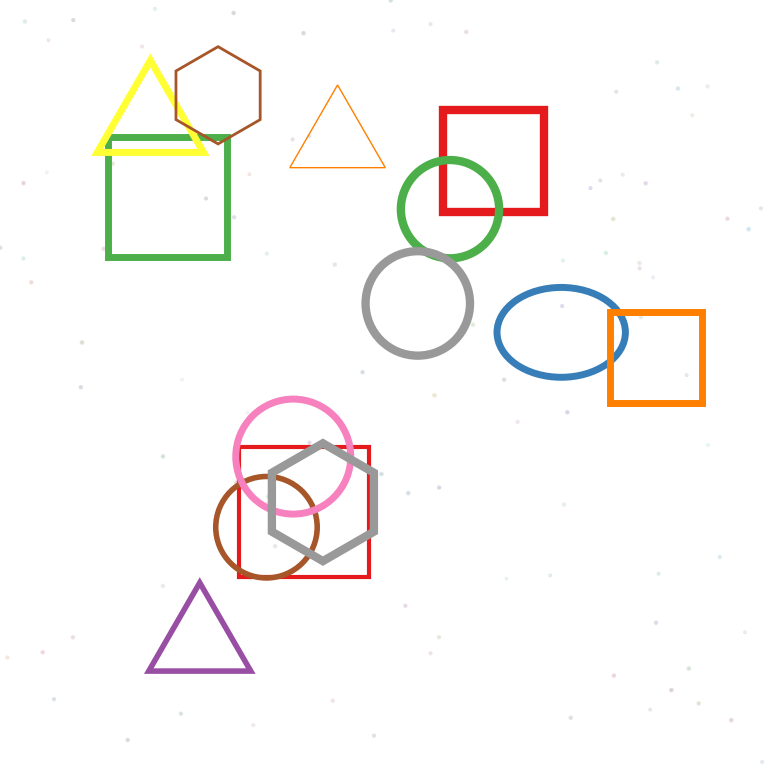[{"shape": "square", "thickness": 1.5, "radius": 0.42, "center": [0.395, 0.335]}, {"shape": "square", "thickness": 3, "radius": 0.33, "center": [0.641, 0.791]}, {"shape": "oval", "thickness": 2.5, "radius": 0.42, "center": [0.729, 0.568]}, {"shape": "circle", "thickness": 3, "radius": 0.32, "center": [0.584, 0.728]}, {"shape": "square", "thickness": 2.5, "radius": 0.39, "center": [0.218, 0.744]}, {"shape": "triangle", "thickness": 2, "radius": 0.38, "center": [0.259, 0.167]}, {"shape": "square", "thickness": 2.5, "radius": 0.3, "center": [0.852, 0.535]}, {"shape": "triangle", "thickness": 0.5, "radius": 0.36, "center": [0.438, 0.818]}, {"shape": "triangle", "thickness": 2.5, "radius": 0.4, "center": [0.195, 0.842]}, {"shape": "hexagon", "thickness": 1, "radius": 0.32, "center": [0.283, 0.876]}, {"shape": "circle", "thickness": 2, "radius": 0.33, "center": [0.346, 0.315]}, {"shape": "circle", "thickness": 2.5, "radius": 0.37, "center": [0.381, 0.407]}, {"shape": "hexagon", "thickness": 3, "radius": 0.38, "center": [0.419, 0.348]}, {"shape": "circle", "thickness": 3, "radius": 0.34, "center": [0.543, 0.606]}]